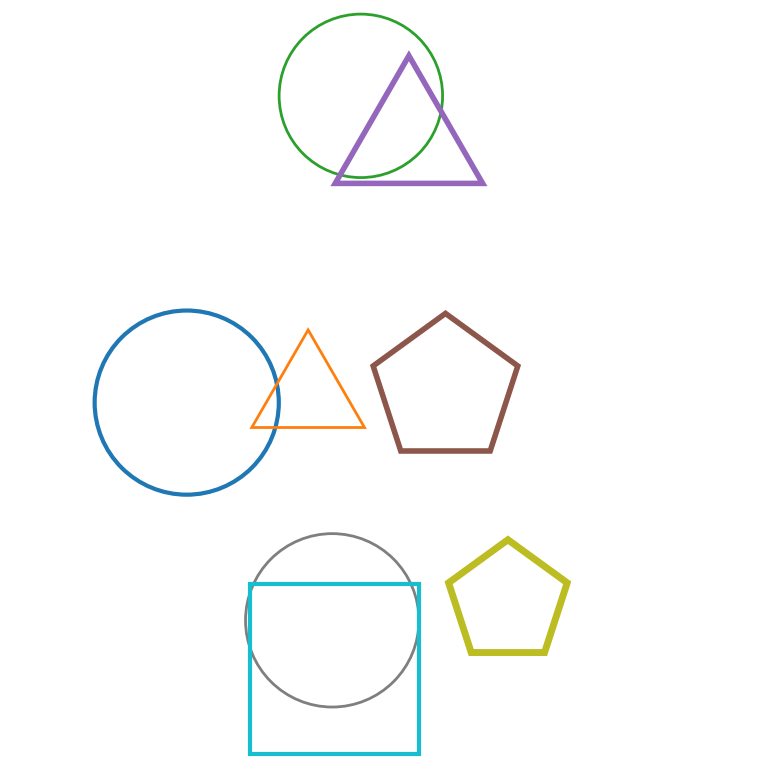[{"shape": "circle", "thickness": 1.5, "radius": 0.6, "center": [0.243, 0.477]}, {"shape": "triangle", "thickness": 1, "radius": 0.42, "center": [0.4, 0.487]}, {"shape": "circle", "thickness": 1, "radius": 0.53, "center": [0.469, 0.876]}, {"shape": "triangle", "thickness": 2, "radius": 0.55, "center": [0.531, 0.817]}, {"shape": "pentagon", "thickness": 2, "radius": 0.49, "center": [0.579, 0.494]}, {"shape": "circle", "thickness": 1, "radius": 0.56, "center": [0.431, 0.194]}, {"shape": "pentagon", "thickness": 2.5, "radius": 0.4, "center": [0.66, 0.218]}, {"shape": "square", "thickness": 1.5, "radius": 0.55, "center": [0.434, 0.131]}]